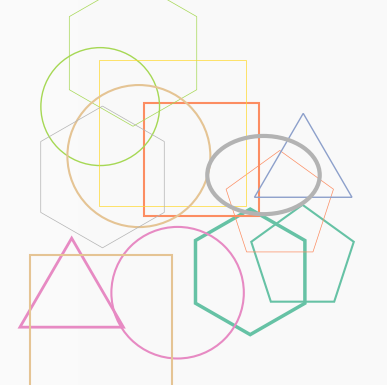[{"shape": "pentagon", "thickness": 1.5, "radius": 0.7, "center": [0.781, 0.329]}, {"shape": "hexagon", "thickness": 2.5, "radius": 0.82, "center": [0.646, 0.294]}, {"shape": "square", "thickness": 1.5, "radius": 0.74, "center": [0.521, 0.586]}, {"shape": "pentagon", "thickness": 0.5, "radius": 0.73, "center": [0.722, 0.463]}, {"shape": "triangle", "thickness": 1, "radius": 0.73, "center": [0.783, 0.56]}, {"shape": "triangle", "thickness": 2, "radius": 0.77, "center": [0.185, 0.227]}, {"shape": "circle", "thickness": 1.5, "radius": 0.85, "center": [0.458, 0.24]}, {"shape": "circle", "thickness": 1, "radius": 0.77, "center": [0.259, 0.723]}, {"shape": "hexagon", "thickness": 0.5, "radius": 0.95, "center": [0.343, 0.862]}, {"shape": "square", "thickness": 0.5, "radius": 0.95, "center": [0.445, 0.655]}, {"shape": "circle", "thickness": 1.5, "radius": 0.92, "center": [0.358, 0.595]}, {"shape": "square", "thickness": 1.5, "radius": 0.91, "center": [0.261, 0.154]}, {"shape": "hexagon", "thickness": 0.5, "radius": 0.92, "center": [0.265, 0.54]}, {"shape": "oval", "thickness": 3, "radius": 0.73, "center": [0.68, 0.545]}]